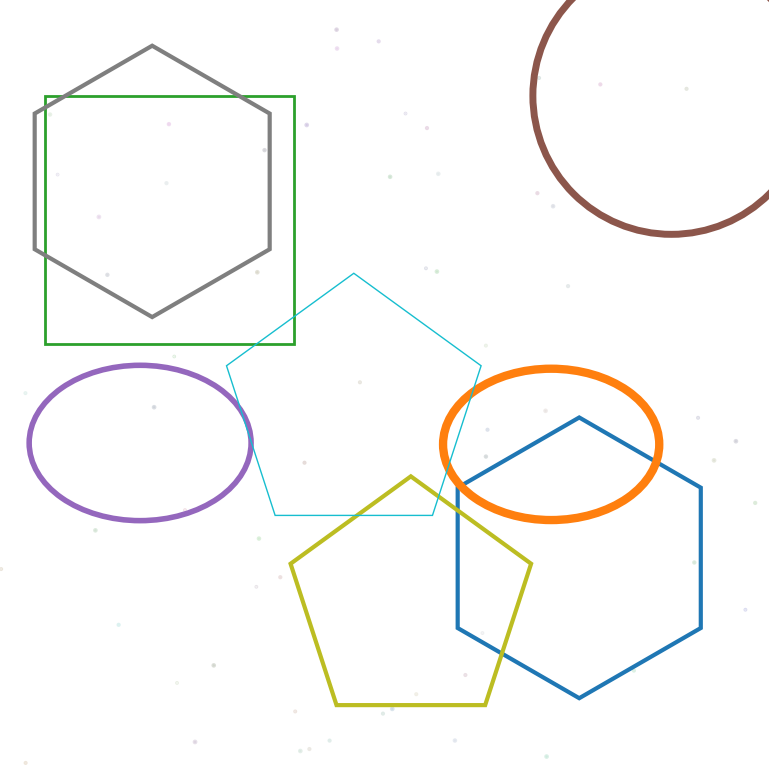[{"shape": "hexagon", "thickness": 1.5, "radius": 0.91, "center": [0.752, 0.276]}, {"shape": "oval", "thickness": 3, "radius": 0.7, "center": [0.716, 0.423]}, {"shape": "square", "thickness": 1, "radius": 0.81, "center": [0.22, 0.714]}, {"shape": "oval", "thickness": 2, "radius": 0.72, "center": [0.182, 0.425]}, {"shape": "circle", "thickness": 2.5, "radius": 0.9, "center": [0.872, 0.876]}, {"shape": "hexagon", "thickness": 1.5, "radius": 0.88, "center": [0.198, 0.764]}, {"shape": "pentagon", "thickness": 1.5, "radius": 0.82, "center": [0.534, 0.217]}, {"shape": "pentagon", "thickness": 0.5, "radius": 0.87, "center": [0.459, 0.471]}]